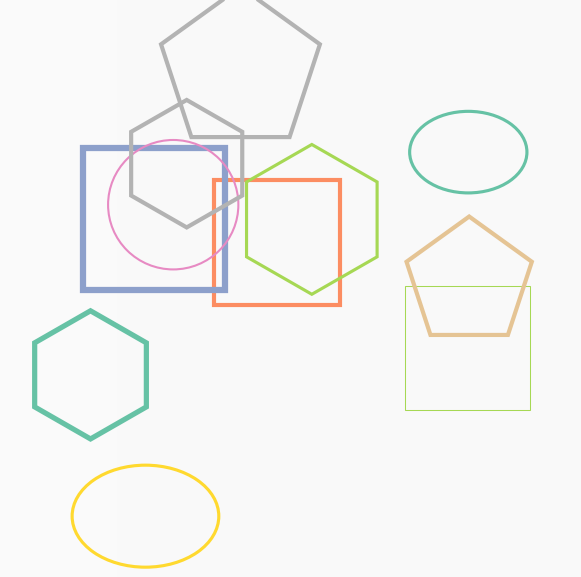[{"shape": "hexagon", "thickness": 2.5, "radius": 0.55, "center": [0.156, 0.35]}, {"shape": "oval", "thickness": 1.5, "radius": 0.5, "center": [0.806, 0.736]}, {"shape": "square", "thickness": 2, "radius": 0.54, "center": [0.477, 0.579]}, {"shape": "square", "thickness": 3, "radius": 0.61, "center": [0.265, 0.62]}, {"shape": "circle", "thickness": 1, "radius": 0.56, "center": [0.298, 0.645]}, {"shape": "hexagon", "thickness": 1.5, "radius": 0.65, "center": [0.536, 0.619]}, {"shape": "square", "thickness": 0.5, "radius": 0.54, "center": [0.804, 0.397]}, {"shape": "oval", "thickness": 1.5, "radius": 0.63, "center": [0.25, 0.105]}, {"shape": "pentagon", "thickness": 2, "radius": 0.57, "center": [0.807, 0.511]}, {"shape": "pentagon", "thickness": 2, "radius": 0.72, "center": [0.414, 0.878]}, {"shape": "hexagon", "thickness": 2, "radius": 0.55, "center": [0.321, 0.716]}]